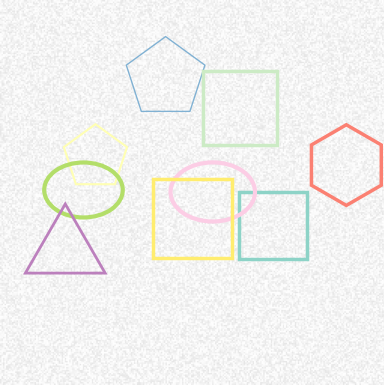[{"shape": "square", "thickness": 2.5, "radius": 0.44, "center": [0.708, 0.414]}, {"shape": "pentagon", "thickness": 1.5, "radius": 0.43, "center": [0.248, 0.591]}, {"shape": "hexagon", "thickness": 2.5, "radius": 0.52, "center": [0.9, 0.571]}, {"shape": "pentagon", "thickness": 1, "radius": 0.54, "center": [0.43, 0.798]}, {"shape": "oval", "thickness": 3, "radius": 0.51, "center": [0.217, 0.507]}, {"shape": "oval", "thickness": 3, "radius": 0.55, "center": [0.553, 0.501]}, {"shape": "triangle", "thickness": 2, "radius": 0.6, "center": [0.17, 0.35]}, {"shape": "square", "thickness": 2.5, "radius": 0.48, "center": [0.624, 0.719]}, {"shape": "square", "thickness": 2.5, "radius": 0.51, "center": [0.501, 0.432]}]